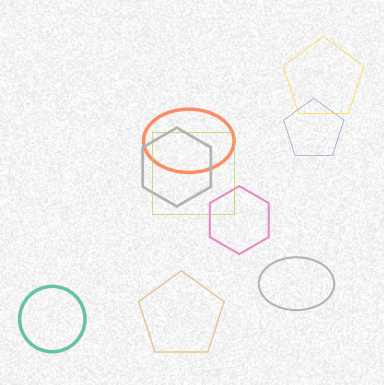[{"shape": "circle", "thickness": 2.5, "radius": 0.42, "center": [0.136, 0.171]}, {"shape": "oval", "thickness": 2.5, "radius": 0.59, "center": [0.49, 0.634]}, {"shape": "pentagon", "thickness": 0.5, "radius": 0.41, "center": [0.815, 0.663]}, {"shape": "hexagon", "thickness": 1.5, "radius": 0.44, "center": [0.622, 0.428]}, {"shape": "square", "thickness": 0.5, "radius": 0.53, "center": [0.5, 0.55]}, {"shape": "pentagon", "thickness": 0.5, "radius": 0.55, "center": [0.84, 0.795]}, {"shape": "pentagon", "thickness": 1, "radius": 0.58, "center": [0.471, 0.18]}, {"shape": "hexagon", "thickness": 2, "radius": 0.51, "center": [0.459, 0.566]}, {"shape": "oval", "thickness": 1.5, "radius": 0.49, "center": [0.77, 0.263]}]